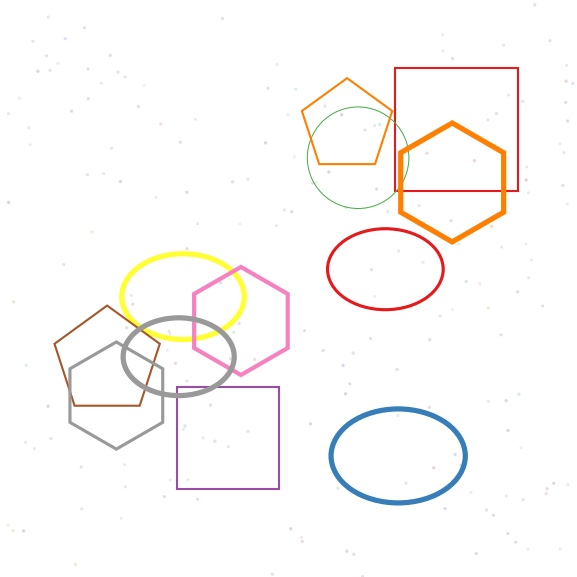[{"shape": "oval", "thickness": 1.5, "radius": 0.5, "center": [0.667, 0.533]}, {"shape": "square", "thickness": 1, "radius": 0.53, "center": [0.791, 0.774]}, {"shape": "oval", "thickness": 2.5, "radius": 0.58, "center": [0.689, 0.21]}, {"shape": "circle", "thickness": 0.5, "radius": 0.44, "center": [0.62, 0.726]}, {"shape": "square", "thickness": 1, "radius": 0.44, "center": [0.395, 0.24]}, {"shape": "hexagon", "thickness": 2.5, "radius": 0.51, "center": [0.783, 0.683]}, {"shape": "pentagon", "thickness": 1, "radius": 0.41, "center": [0.601, 0.782]}, {"shape": "oval", "thickness": 2.5, "radius": 0.53, "center": [0.317, 0.486]}, {"shape": "pentagon", "thickness": 1, "radius": 0.48, "center": [0.186, 0.374]}, {"shape": "hexagon", "thickness": 2, "radius": 0.47, "center": [0.417, 0.443]}, {"shape": "oval", "thickness": 2.5, "radius": 0.48, "center": [0.309, 0.381]}, {"shape": "hexagon", "thickness": 1.5, "radius": 0.46, "center": [0.201, 0.314]}]